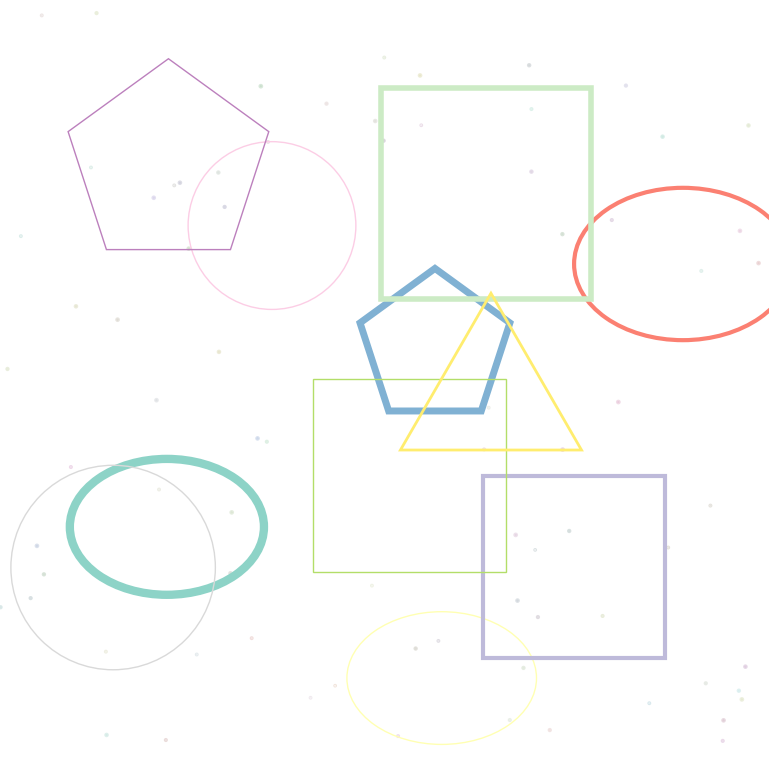[{"shape": "oval", "thickness": 3, "radius": 0.63, "center": [0.217, 0.316]}, {"shape": "oval", "thickness": 0.5, "radius": 0.62, "center": [0.574, 0.119]}, {"shape": "square", "thickness": 1.5, "radius": 0.59, "center": [0.746, 0.263]}, {"shape": "oval", "thickness": 1.5, "radius": 0.71, "center": [0.887, 0.657]}, {"shape": "pentagon", "thickness": 2.5, "radius": 0.51, "center": [0.565, 0.549]}, {"shape": "square", "thickness": 0.5, "radius": 0.63, "center": [0.532, 0.382]}, {"shape": "circle", "thickness": 0.5, "radius": 0.54, "center": [0.353, 0.707]}, {"shape": "circle", "thickness": 0.5, "radius": 0.66, "center": [0.147, 0.263]}, {"shape": "pentagon", "thickness": 0.5, "radius": 0.69, "center": [0.219, 0.787]}, {"shape": "square", "thickness": 2, "radius": 0.68, "center": [0.631, 0.748]}, {"shape": "triangle", "thickness": 1, "radius": 0.68, "center": [0.638, 0.483]}]